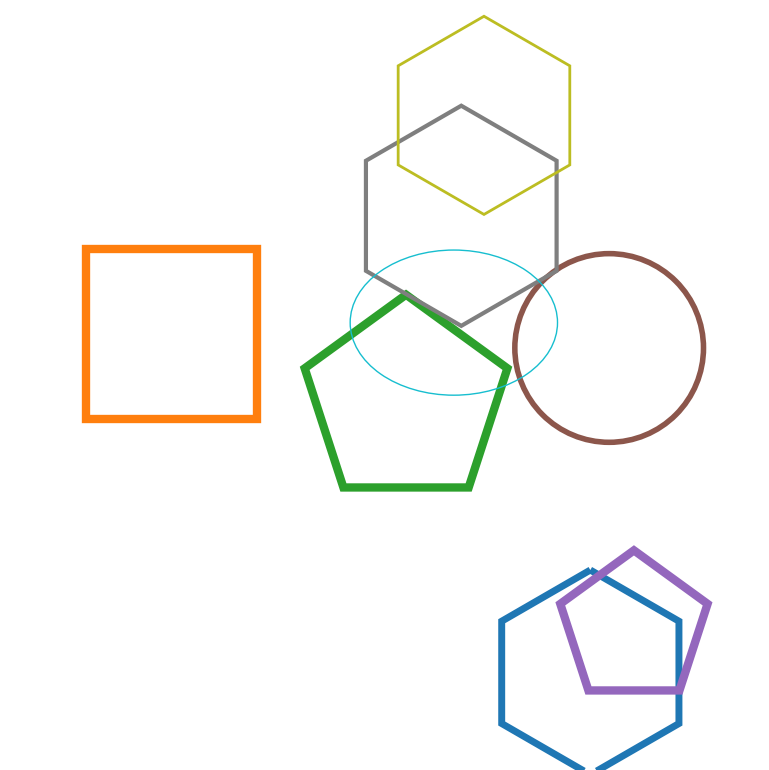[{"shape": "hexagon", "thickness": 2.5, "radius": 0.66, "center": [0.767, 0.127]}, {"shape": "square", "thickness": 3, "radius": 0.55, "center": [0.223, 0.566]}, {"shape": "pentagon", "thickness": 3, "radius": 0.69, "center": [0.527, 0.479]}, {"shape": "pentagon", "thickness": 3, "radius": 0.5, "center": [0.823, 0.185]}, {"shape": "circle", "thickness": 2, "radius": 0.61, "center": [0.791, 0.548]}, {"shape": "hexagon", "thickness": 1.5, "radius": 0.71, "center": [0.599, 0.72]}, {"shape": "hexagon", "thickness": 1, "radius": 0.64, "center": [0.629, 0.85]}, {"shape": "oval", "thickness": 0.5, "radius": 0.67, "center": [0.589, 0.581]}]